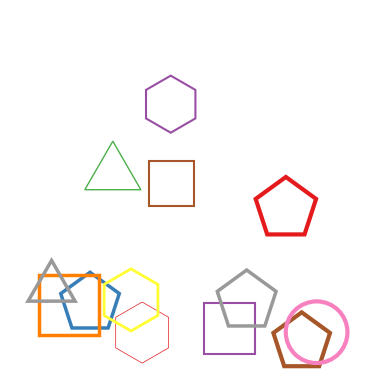[{"shape": "pentagon", "thickness": 3, "radius": 0.41, "center": [0.743, 0.458]}, {"shape": "hexagon", "thickness": 0.5, "radius": 0.4, "center": [0.369, 0.136]}, {"shape": "pentagon", "thickness": 2.5, "radius": 0.4, "center": [0.234, 0.213]}, {"shape": "triangle", "thickness": 1, "radius": 0.42, "center": [0.293, 0.549]}, {"shape": "square", "thickness": 1.5, "radius": 0.33, "center": [0.595, 0.146]}, {"shape": "hexagon", "thickness": 1.5, "radius": 0.37, "center": [0.443, 0.729]}, {"shape": "square", "thickness": 2.5, "radius": 0.39, "center": [0.178, 0.209]}, {"shape": "hexagon", "thickness": 2, "radius": 0.4, "center": [0.34, 0.221]}, {"shape": "pentagon", "thickness": 3, "radius": 0.39, "center": [0.784, 0.111]}, {"shape": "square", "thickness": 1.5, "radius": 0.29, "center": [0.445, 0.523]}, {"shape": "circle", "thickness": 3, "radius": 0.4, "center": [0.822, 0.137]}, {"shape": "triangle", "thickness": 2.5, "radius": 0.35, "center": [0.134, 0.253]}, {"shape": "pentagon", "thickness": 2.5, "radius": 0.4, "center": [0.641, 0.218]}]